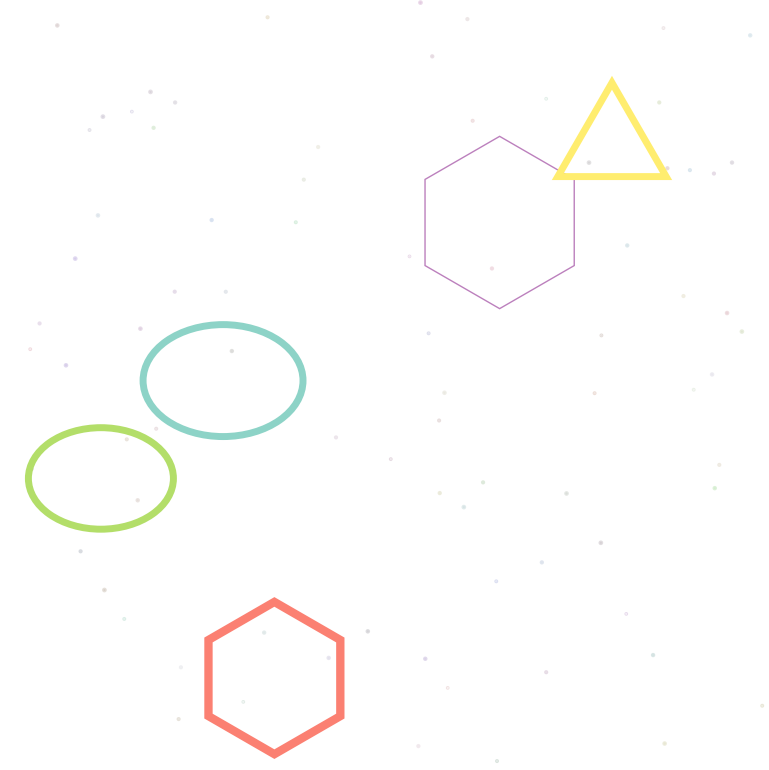[{"shape": "oval", "thickness": 2.5, "radius": 0.52, "center": [0.29, 0.506]}, {"shape": "hexagon", "thickness": 3, "radius": 0.49, "center": [0.356, 0.119]}, {"shape": "oval", "thickness": 2.5, "radius": 0.47, "center": [0.131, 0.379]}, {"shape": "hexagon", "thickness": 0.5, "radius": 0.56, "center": [0.649, 0.711]}, {"shape": "triangle", "thickness": 2.5, "radius": 0.41, "center": [0.795, 0.811]}]